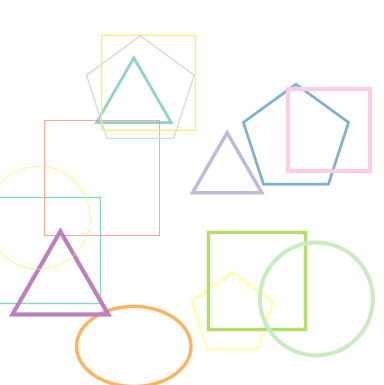[{"shape": "triangle", "thickness": 2, "radius": 0.56, "center": [0.348, 0.738]}, {"shape": "square", "thickness": 1, "radius": 0.69, "center": [0.123, 0.351]}, {"shape": "pentagon", "thickness": 2, "radius": 0.55, "center": [0.603, 0.182]}, {"shape": "triangle", "thickness": 2.5, "radius": 0.52, "center": [0.59, 0.551]}, {"shape": "square", "thickness": 0.5, "radius": 0.75, "center": [0.263, 0.539]}, {"shape": "pentagon", "thickness": 2, "radius": 0.72, "center": [0.769, 0.638]}, {"shape": "oval", "thickness": 2.5, "radius": 0.74, "center": [0.347, 0.1]}, {"shape": "square", "thickness": 2.5, "radius": 0.63, "center": [0.665, 0.271]}, {"shape": "square", "thickness": 3, "radius": 0.53, "center": [0.855, 0.663]}, {"shape": "pentagon", "thickness": 1, "radius": 0.74, "center": [0.365, 0.759]}, {"shape": "triangle", "thickness": 3, "radius": 0.72, "center": [0.157, 0.255]}, {"shape": "circle", "thickness": 3, "radius": 0.73, "center": [0.822, 0.224]}, {"shape": "square", "thickness": 1, "radius": 0.61, "center": [0.384, 0.785]}, {"shape": "circle", "thickness": 0.5, "radius": 0.67, "center": [0.101, 0.434]}]